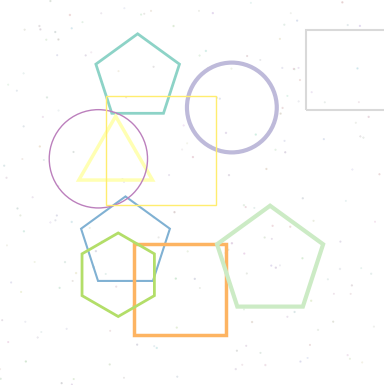[{"shape": "pentagon", "thickness": 2, "radius": 0.57, "center": [0.358, 0.798]}, {"shape": "triangle", "thickness": 2.5, "radius": 0.55, "center": [0.3, 0.588]}, {"shape": "circle", "thickness": 3, "radius": 0.58, "center": [0.602, 0.721]}, {"shape": "pentagon", "thickness": 1.5, "radius": 0.61, "center": [0.326, 0.368]}, {"shape": "square", "thickness": 2.5, "radius": 0.59, "center": [0.468, 0.249]}, {"shape": "hexagon", "thickness": 2, "radius": 0.54, "center": [0.307, 0.286]}, {"shape": "square", "thickness": 1.5, "radius": 0.52, "center": [0.898, 0.819]}, {"shape": "circle", "thickness": 1, "radius": 0.64, "center": [0.256, 0.588]}, {"shape": "pentagon", "thickness": 3, "radius": 0.72, "center": [0.702, 0.321]}, {"shape": "square", "thickness": 1, "radius": 0.71, "center": [0.418, 0.61]}]